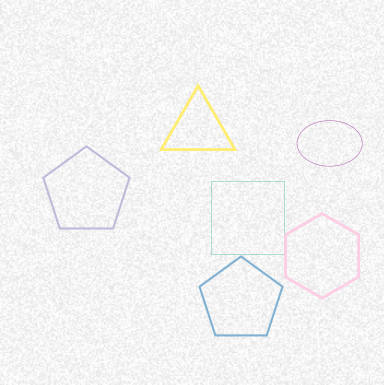[{"shape": "square", "thickness": 0.5, "radius": 0.48, "center": [0.643, 0.436]}, {"shape": "pentagon", "thickness": 1.5, "radius": 0.59, "center": [0.224, 0.502]}, {"shape": "pentagon", "thickness": 1.5, "radius": 0.57, "center": [0.626, 0.22]}, {"shape": "hexagon", "thickness": 2, "radius": 0.55, "center": [0.837, 0.335]}, {"shape": "oval", "thickness": 0.5, "radius": 0.42, "center": [0.856, 0.628]}, {"shape": "triangle", "thickness": 2, "radius": 0.55, "center": [0.515, 0.667]}]